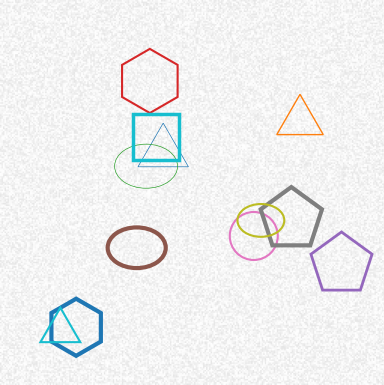[{"shape": "hexagon", "thickness": 3, "radius": 0.37, "center": [0.198, 0.15]}, {"shape": "triangle", "thickness": 0.5, "radius": 0.38, "center": [0.424, 0.605]}, {"shape": "triangle", "thickness": 1, "radius": 0.35, "center": [0.779, 0.685]}, {"shape": "oval", "thickness": 0.5, "radius": 0.41, "center": [0.379, 0.568]}, {"shape": "hexagon", "thickness": 1.5, "radius": 0.42, "center": [0.389, 0.79]}, {"shape": "pentagon", "thickness": 2, "radius": 0.42, "center": [0.887, 0.314]}, {"shape": "oval", "thickness": 3, "radius": 0.38, "center": [0.355, 0.357]}, {"shape": "circle", "thickness": 1.5, "radius": 0.31, "center": [0.659, 0.387]}, {"shape": "pentagon", "thickness": 3, "radius": 0.42, "center": [0.757, 0.43]}, {"shape": "oval", "thickness": 1.5, "radius": 0.3, "center": [0.678, 0.427]}, {"shape": "square", "thickness": 2.5, "radius": 0.3, "center": [0.405, 0.644]}, {"shape": "triangle", "thickness": 1.5, "radius": 0.3, "center": [0.157, 0.141]}]